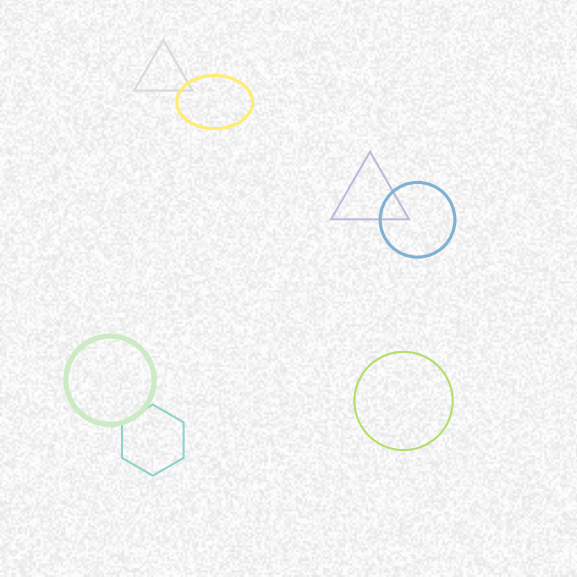[{"shape": "hexagon", "thickness": 1, "radius": 0.31, "center": [0.265, 0.237]}, {"shape": "triangle", "thickness": 1, "radius": 0.39, "center": [0.641, 0.658]}, {"shape": "circle", "thickness": 1.5, "radius": 0.32, "center": [0.723, 0.619]}, {"shape": "circle", "thickness": 1, "radius": 0.43, "center": [0.699, 0.305]}, {"shape": "triangle", "thickness": 1, "radius": 0.29, "center": [0.283, 0.871]}, {"shape": "circle", "thickness": 2.5, "radius": 0.38, "center": [0.19, 0.341]}, {"shape": "oval", "thickness": 1.5, "radius": 0.33, "center": [0.372, 0.822]}]